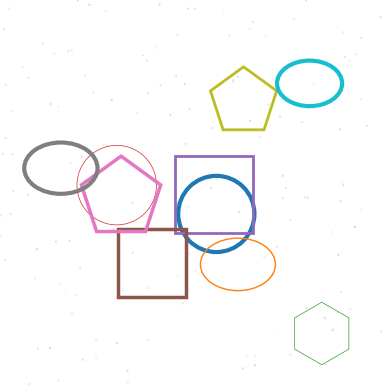[{"shape": "circle", "thickness": 3, "radius": 0.49, "center": [0.562, 0.444]}, {"shape": "oval", "thickness": 1, "radius": 0.49, "center": [0.618, 0.313]}, {"shape": "hexagon", "thickness": 0.5, "radius": 0.41, "center": [0.836, 0.134]}, {"shape": "circle", "thickness": 0.5, "radius": 0.52, "center": [0.303, 0.519]}, {"shape": "square", "thickness": 2, "radius": 0.5, "center": [0.555, 0.495]}, {"shape": "square", "thickness": 2.5, "radius": 0.44, "center": [0.395, 0.316]}, {"shape": "pentagon", "thickness": 2.5, "radius": 0.54, "center": [0.314, 0.486]}, {"shape": "oval", "thickness": 3, "radius": 0.48, "center": [0.158, 0.563]}, {"shape": "pentagon", "thickness": 2, "radius": 0.45, "center": [0.633, 0.736]}, {"shape": "oval", "thickness": 3, "radius": 0.42, "center": [0.804, 0.783]}]